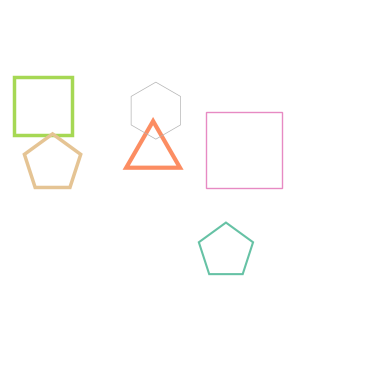[{"shape": "pentagon", "thickness": 1.5, "radius": 0.37, "center": [0.587, 0.348]}, {"shape": "triangle", "thickness": 3, "radius": 0.4, "center": [0.398, 0.605]}, {"shape": "square", "thickness": 1, "radius": 0.49, "center": [0.633, 0.61]}, {"shape": "square", "thickness": 2.5, "radius": 0.38, "center": [0.113, 0.724]}, {"shape": "pentagon", "thickness": 2.5, "radius": 0.38, "center": [0.136, 0.575]}, {"shape": "hexagon", "thickness": 0.5, "radius": 0.37, "center": [0.405, 0.713]}]